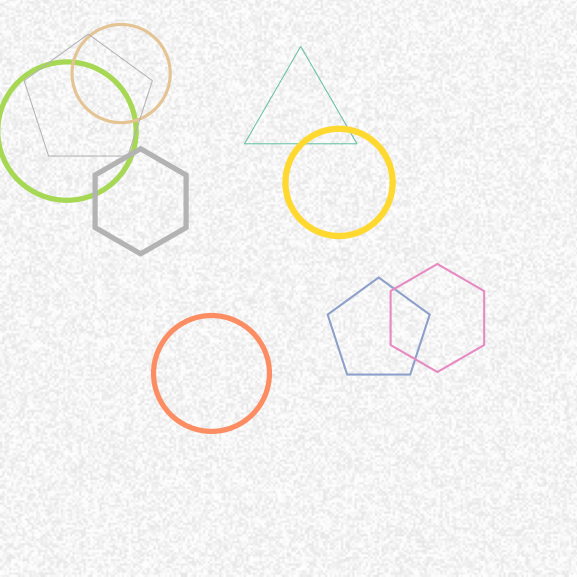[{"shape": "triangle", "thickness": 0.5, "radius": 0.56, "center": [0.521, 0.806]}, {"shape": "circle", "thickness": 2.5, "radius": 0.5, "center": [0.366, 0.352]}, {"shape": "pentagon", "thickness": 1, "radius": 0.46, "center": [0.656, 0.426]}, {"shape": "hexagon", "thickness": 1, "radius": 0.47, "center": [0.757, 0.448]}, {"shape": "circle", "thickness": 2.5, "radius": 0.6, "center": [0.116, 0.772]}, {"shape": "circle", "thickness": 3, "radius": 0.46, "center": [0.587, 0.683]}, {"shape": "circle", "thickness": 1.5, "radius": 0.43, "center": [0.21, 0.872]}, {"shape": "hexagon", "thickness": 2.5, "radius": 0.45, "center": [0.243, 0.651]}, {"shape": "pentagon", "thickness": 0.5, "radius": 0.58, "center": [0.153, 0.823]}]